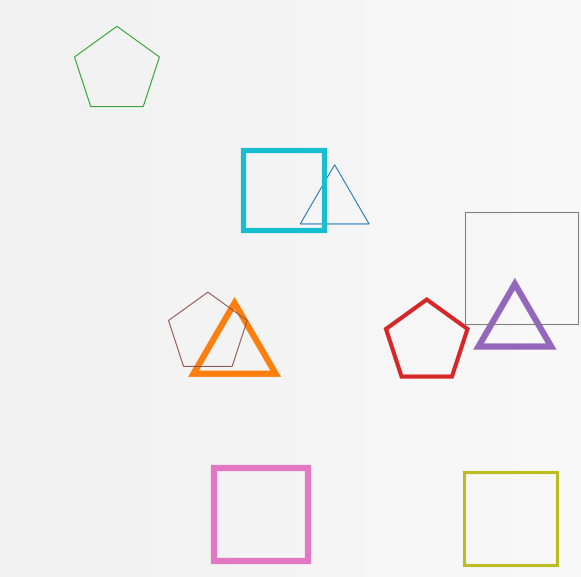[{"shape": "triangle", "thickness": 0.5, "radius": 0.34, "center": [0.576, 0.646]}, {"shape": "triangle", "thickness": 3, "radius": 0.41, "center": [0.404, 0.393]}, {"shape": "pentagon", "thickness": 0.5, "radius": 0.38, "center": [0.201, 0.877]}, {"shape": "pentagon", "thickness": 2, "radius": 0.37, "center": [0.734, 0.407]}, {"shape": "triangle", "thickness": 3, "radius": 0.36, "center": [0.886, 0.435]}, {"shape": "pentagon", "thickness": 0.5, "radius": 0.36, "center": [0.358, 0.422]}, {"shape": "square", "thickness": 3, "radius": 0.4, "center": [0.449, 0.108]}, {"shape": "square", "thickness": 0.5, "radius": 0.48, "center": [0.897, 0.536]}, {"shape": "square", "thickness": 1.5, "radius": 0.4, "center": [0.878, 0.101]}, {"shape": "square", "thickness": 2.5, "radius": 0.35, "center": [0.488, 0.669]}]